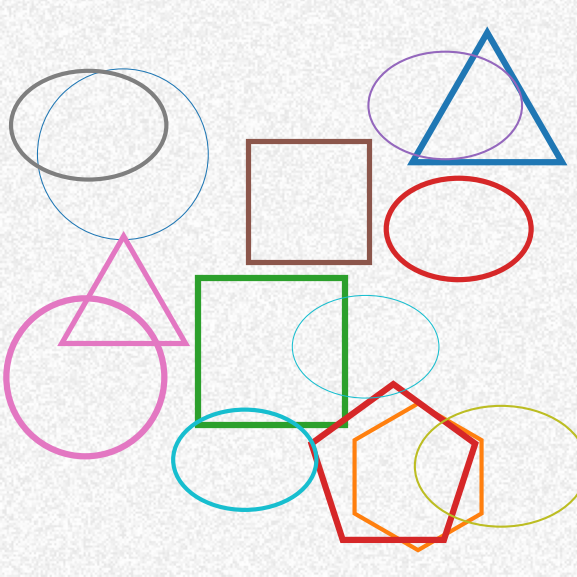[{"shape": "triangle", "thickness": 3, "radius": 0.75, "center": [0.844, 0.793]}, {"shape": "circle", "thickness": 0.5, "radius": 0.74, "center": [0.213, 0.732]}, {"shape": "hexagon", "thickness": 2, "radius": 0.63, "center": [0.724, 0.173]}, {"shape": "square", "thickness": 3, "radius": 0.64, "center": [0.47, 0.39]}, {"shape": "oval", "thickness": 2.5, "radius": 0.63, "center": [0.794, 0.603]}, {"shape": "pentagon", "thickness": 3, "radius": 0.75, "center": [0.681, 0.185]}, {"shape": "oval", "thickness": 1, "radius": 0.67, "center": [0.771, 0.817]}, {"shape": "square", "thickness": 2.5, "radius": 0.52, "center": [0.535, 0.65]}, {"shape": "triangle", "thickness": 2.5, "radius": 0.62, "center": [0.214, 0.466]}, {"shape": "circle", "thickness": 3, "radius": 0.68, "center": [0.148, 0.346]}, {"shape": "oval", "thickness": 2, "radius": 0.67, "center": [0.154, 0.782]}, {"shape": "oval", "thickness": 1, "radius": 0.75, "center": [0.868, 0.192]}, {"shape": "oval", "thickness": 2, "radius": 0.62, "center": [0.424, 0.203]}, {"shape": "oval", "thickness": 0.5, "radius": 0.63, "center": [0.633, 0.399]}]